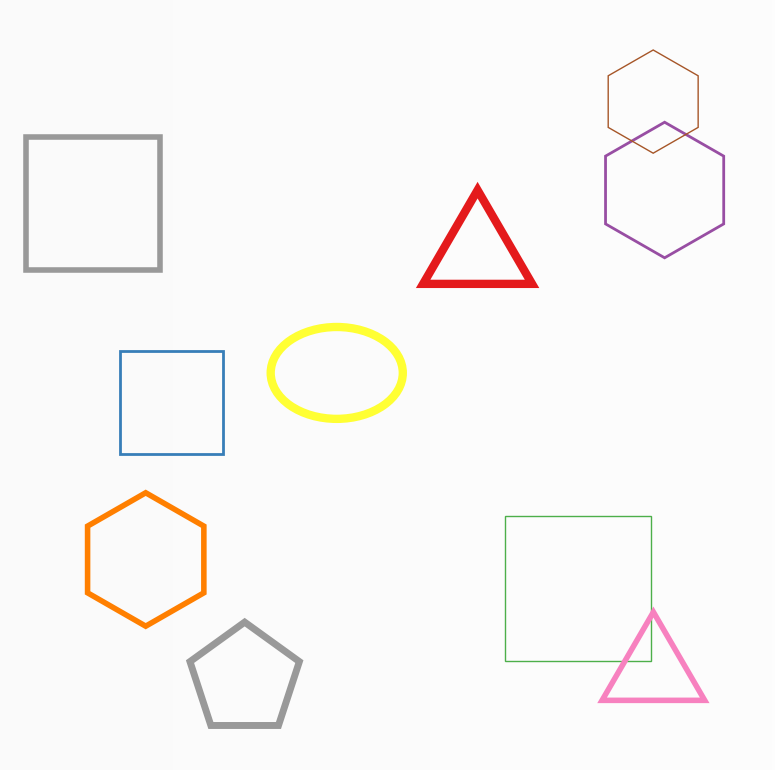[{"shape": "triangle", "thickness": 3, "radius": 0.41, "center": [0.616, 0.672]}, {"shape": "square", "thickness": 1, "radius": 0.33, "center": [0.221, 0.477]}, {"shape": "square", "thickness": 0.5, "radius": 0.47, "center": [0.746, 0.236]}, {"shape": "hexagon", "thickness": 1, "radius": 0.44, "center": [0.858, 0.753]}, {"shape": "hexagon", "thickness": 2, "radius": 0.43, "center": [0.188, 0.273]}, {"shape": "oval", "thickness": 3, "radius": 0.43, "center": [0.435, 0.516]}, {"shape": "hexagon", "thickness": 0.5, "radius": 0.34, "center": [0.843, 0.868]}, {"shape": "triangle", "thickness": 2, "radius": 0.38, "center": [0.843, 0.129]}, {"shape": "square", "thickness": 2, "radius": 0.43, "center": [0.12, 0.735]}, {"shape": "pentagon", "thickness": 2.5, "radius": 0.37, "center": [0.316, 0.118]}]